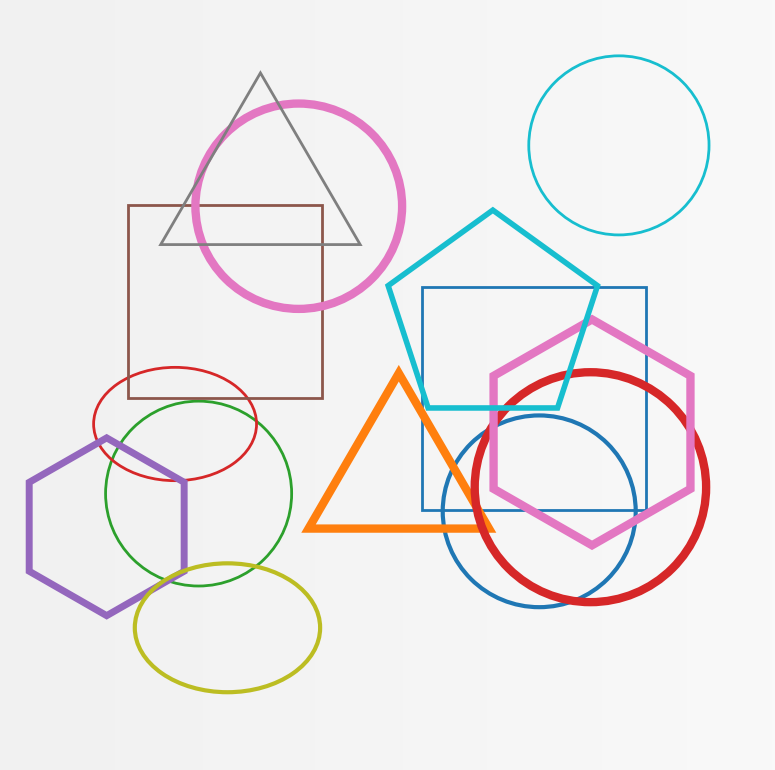[{"shape": "square", "thickness": 1, "radius": 0.72, "center": [0.688, 0.482]}, {"shape": "circle", "thickness": 1.5, "radius": 0.62, "center": [0.696, 0.336]}, {"shape": "triangle", "thickness": 3, "radius": 0.67, "center": [0.515, 0.381]}, {"shape": "circle", "thickness": 1, "radius": 0.6, "center": [0.256, 0.359]}, {"shape": "oval", "thickness": 1, "radius": 0.53, "center": [0.226, 0.449]}, {"shape": "circle", "thickness": 3, "radius": 0.75, "center": [0.762, 0.367]}, {"shape": "hexagon", "thickness": 2.5, "radius": 0.58, "center": [0.138, 0.316]}, {"shape": "square", "thickness": 1, "radius": 0.63, "center": [0.29, 0.609]}, {"shape": "hexagon", "thickness": 3, "radius": 0.73, "center": [0.764, 0.438]}, {"shape": "circle", "thickness": 3, "radius": 0.67, "center": [0.385, 0.732]}, {"shape": "triangle", "thickness": 1, "radius": 0.74, "center": [0.336, 0.757]}, {"shape": "oval", "thickness": 1.5, "radius": 0.6, "center": [0.293, 0.185]}, {"shape": "circle", "thickness": 1, "radius": 0.58, "center": [0.799, 0.811]}, {"shape": "pentagon", "thickness": 2, "radius": 0.71, "center": [0.636, 0.585]}]